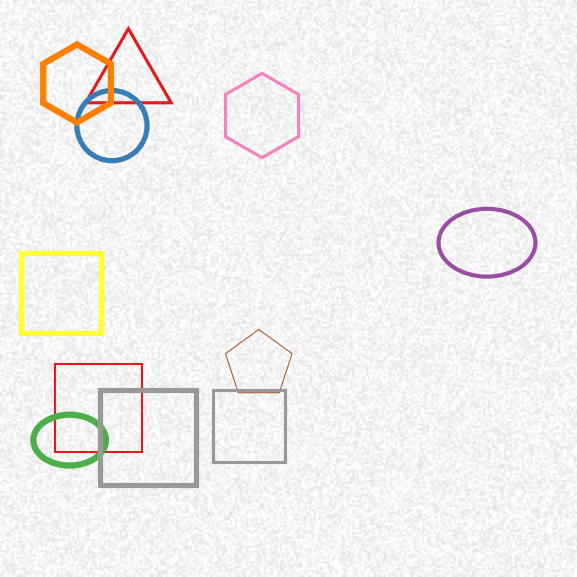[{"shape": "triangle", "thickness": 1.5, "radius": 0.43, "center": [0.222, 0.864]}, {"shape": "square", "thickness": 1, "radius": 0.38, "center": [0.171, 0.293]}, {"shape": "circle", "thickness": 2.5, "radius": 0.3, "center": [0.194, 0.782]}, {"shape": "oval", "thickness": 3, "radius": 0.31, "center": [0.121, 0.237]}, {"shape": "oval", "thickness": 2, "radius": 0.42, "center": [0.843, 0.579]}, {"shape": "hexagon", "thickness": 3, "radius": 0.34, "center": [0.133, 0.855]}, {"shape": "square", "thickness": 2.5, "radius": 0.35, "center": [0.106, 0.493]}, {"shape": "pentagon", "thickness": 0.5, "radius": 0.3, "center": [0.448, 0.368]}, {"shape": "hexagon", "thickness": 1.5, "radius": 0.37, "center": [0.454, 0.799]}, {"shape": "square", "thickness": 1.5, "radius": 0.31, "center": [0.432, 0.261]}, {"shape": "square", "thickness": 2.5, "radius": 0.41, "center": [0.256, 0.241]}]